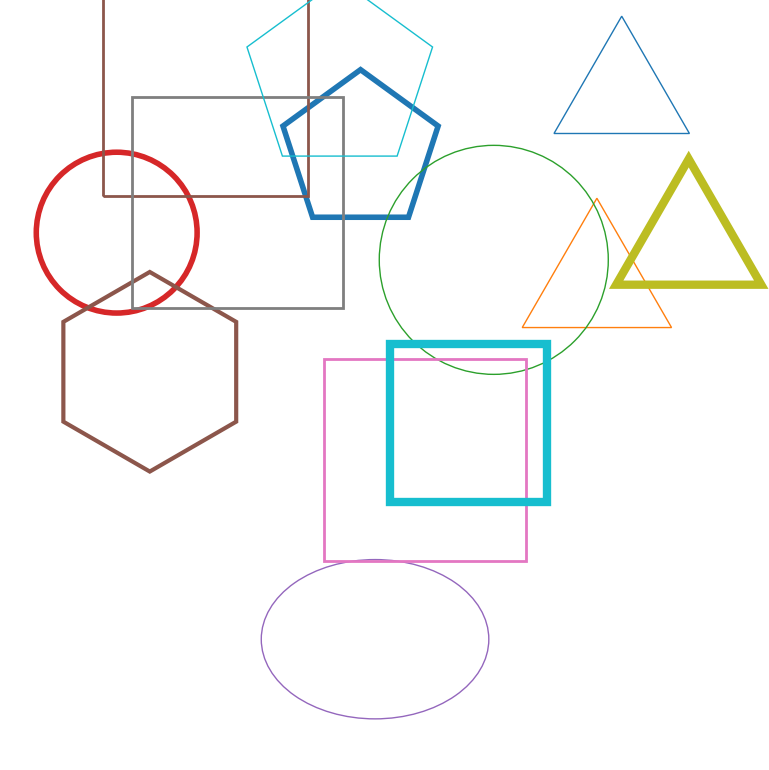[{"shape": "triangle", "thickness": 0.5, "radius": 0.51, "center": [0.807, 0.877]}, {"shape": "pentagon", "thickness": 2, "radius": 0.53, "center": [0.468, 0.804]}, {"shape": "triangle", "thickness": 0.5, "radius": 0.56, "center": [0.775, 0.631]}, {"shape": "circle", "thickness": 0.5, "radius": 0.74, "center": [0.641, 0.663]}, {"shape": "circle", "thickness": 2, "radius": 0.52, "center": [0.152, 0.698]}, {"shape": "oval", "thickness": 0.5, "radius": 0.74, "center": [0.487, 0.17]}, {"shape": "square", "thickness": 1, "radius": 0.67, "center": [0.266, 0.878]}, {"shape": "hexagon", "thickness": 1.5, "radius": 0.65, "center": [0.195, 0.517]}, {"shape": "square", "thickness": 1, "radius": 0.66, "center": [0.552, 0.403]}, {"shape": "square", "thickness": 1, "radius": 0.68, "center": [0.309, 0.737]}, {"shape": "triangle", "thickness": 3, "radius": 0.54, "center": [0.894, 0.685]}, {"shape": "square", "thickness": 3, "radius": 0.51, "center": [0.609, 0.451]}, {"shape": "pentagon", "thickness": 0.5, "radius": 0.63, "center": [0.441, 0.9]}]